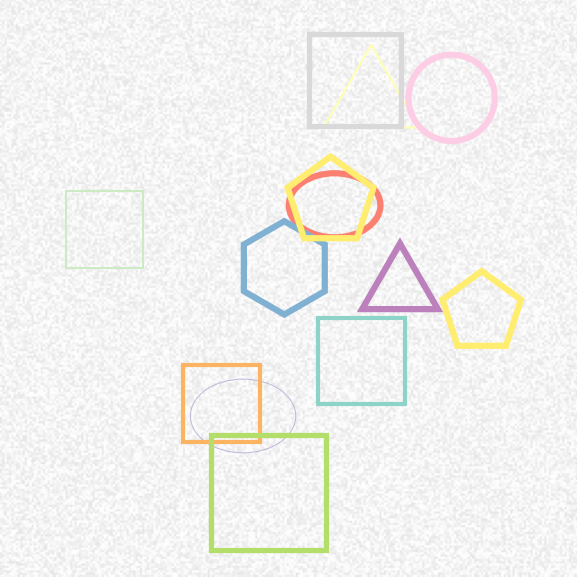[{"shape": "square", "thickness": 2, "radius": 0.37, "center": [0.626, 0.374]}, {"shape": "triangle", "thickness": 1, "radius": 0.48, "center": [0.643, 0.826]}, {"shape": "oval", "thickness": 0.5, "radius": 0.46, "center": [0.421, 0.279]}, {"shape": "oval", "thickness": 3, "radius": 0.4, "center": [0.579, 0.644]}, {"shape": "hexagon", "thickness": 3, "radius": 0.4, "center": [0.492, 0.535]}, {"shape": "square", "thickness": 2, "radius": 0.34, "center": [0.383, 0.3]}, {"shape": "square", "thickness": 2.5, "radius": 0.5, "center": [0.465, 0.147]}, {"shape": "circle", "thickness": 3, "radius": 0.37, "center": [0.782, 0.83]}, {"shape": "square", "thickness": 2.5, "radius": 0.4, "center": [0.614, 0.861]}, {"shape": "triangle", "thickness": 3, "radius": 0.38, "center": [0.693, 0.502]}, {"shape": "square", "thickness": 1, "radius": 0.33, "center": [0.181, 0.601]}, {"shape": "pentagon", "thickness": 3, "radius": 0.36, "center": [0.834, 0.458]}, {"shape": "pentagon", "thickness": 3, "radius": 0.39, "center": [0.572, 0.65]}]